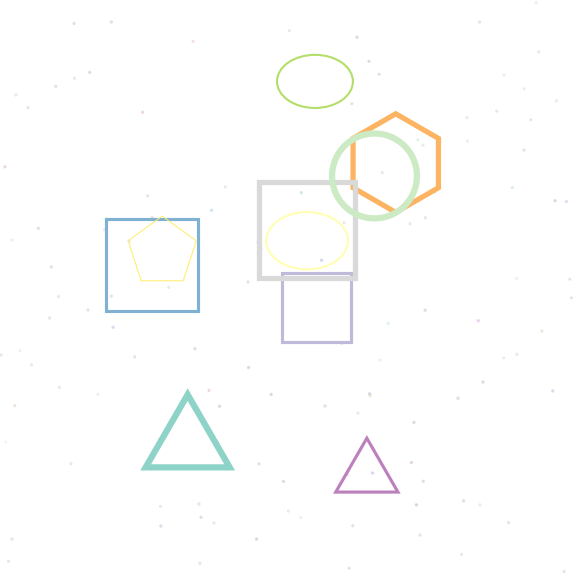[{"shape": "triangle", "thickness": 3, "radius": 0.42, "center": [0.325, 0.232]}, {"shape": "oval", "thickness": 1, "radius": 0.35, "center": [0.532, 0.582]}, {"shape": "square", "thickness": 1.5, "radius": 0.3, "center": [0.549, 0.467]}, {"shape": "square", "thickness": 1.5, "radius": 0.4, "center": [0.264, 0.541]}, {"shape": "hexagon", "thickness": 2.5, "radius": 0.43, "center": [0.685, 0.717]}, {"shape": "oval", "thickness": 1, "radius": 0.33, "center": [0.545, 0.858]}, {"shape": "square", "thickness": 2.5, "radius": 0.42, "center": [0.532, 0.601]}, {"shape": "triangle", "thickness": 1.5, "radius": 0.31, "center": [0.635, 0.178]}, {"shape": "circle", "thickness": 3, "radius": 0.37, "center": [0.648, 0.694]}, {"shape": "pentagon", "thickness": 0.5, "radius": 0.31, "center": [0.281, 0.563]}]